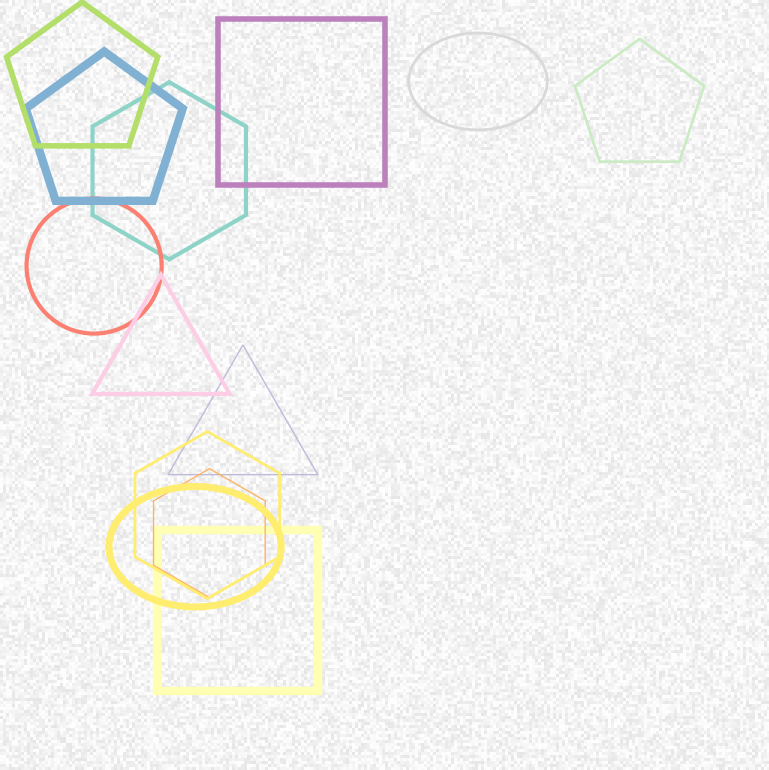[{"shape": "hexagon", "thickness": 1.5, "radius": 0.58, "center": [0.22, 0.778]}, {"shape": "square", "thickness": 3, "radius": 0.52, "center": [0.308, 0.207]}, {"shape": "triangle", "thickness": 0.5, "radius": 0.56, "center": [0.315, 0.44]}, {"shape": "circle", "thickness": 1.5, "radius": 0.44, "center": [0.122, 0.654]}, {"shape": "pentagon", "thickness": 3, "radius": 0.54, "center": [0.135, 0.826]}, {"shape": "hexagon", "thickness": 0.5, "radius": 0.42, "center": [0.272, 0.308]}, {"shape": "pentagon", "thickness": 2, "radius": 0.52, "center": [0.107, 0.894]}, {"shape": "triangle", "thickness": 1.5, "radius": 0.52, "center": [0.209, 0.54]}, {"shape": "oval", "thickness": 1, "radius": 0.45, "center": [0.621, 0.894]}, {"shape": "square", "thickness": 2, "radius": 0.54, "center": [0.392, 0.867]}, {"shape": "pentagon", "thickness": 1, "radius": 0.44, "center": [0.831, 0.861]}, {"shape": "hexagon", "thickness": 1, "radius": 0.54, "center": [0.269, 0.331]}, {"shape": "oval", "thickness": 2.5, "radius": 0.56, "center": [0.253, 0.29]}]